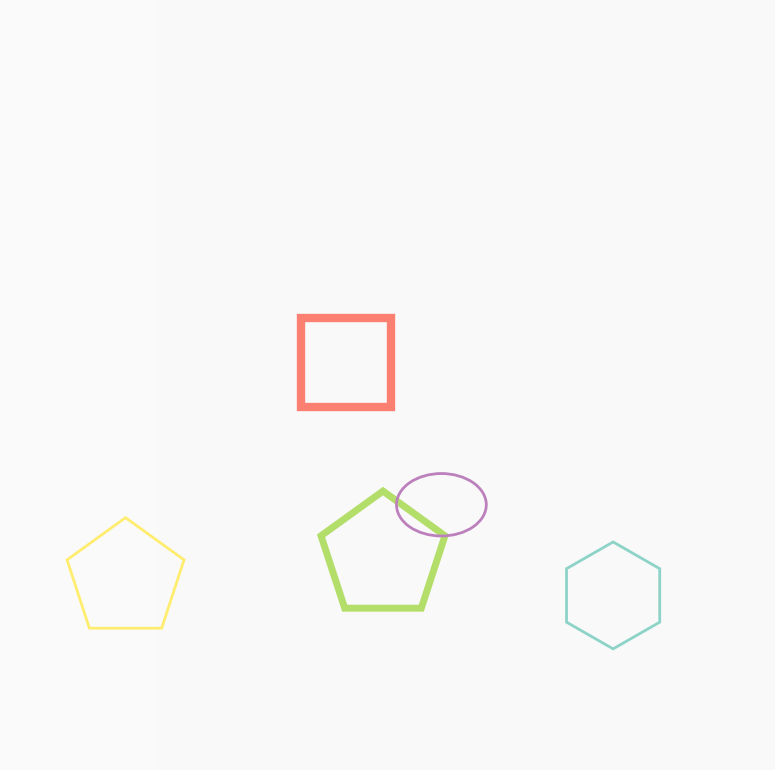[{"shape": "hexagon", "thickness": 1, "radius": 0.35, "center": [0.791, 0.227]}, {"shape": "square", "thickness": 3, "radius": 0.29, "center": [0.446, 0.529]}, {"shape": "pentagon", "thickness": 2.5, "radius": 0.42, "center": [0.494, 0.278]}, {"shape": "oval", "thickness": 1, "radius": 0.29, "center": [0.57, 0.344]}, {"shape": "pentagon", "thickness": 1, "radius": 0.4, "center": [0.162, 0.248]}]